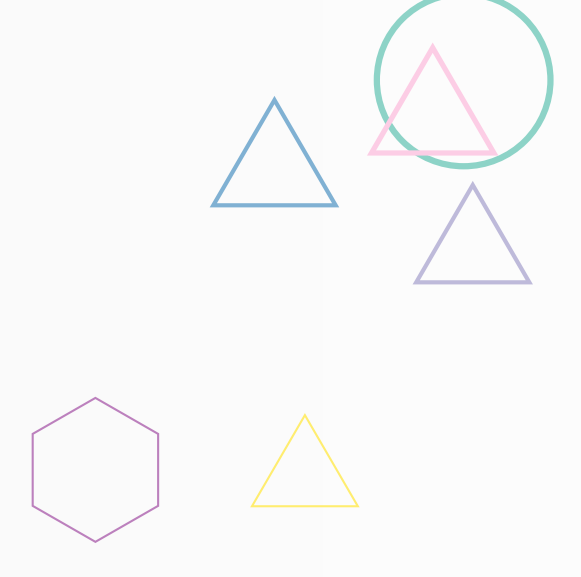[{"shape": "circle", "thickness": 3, "radius": 0.75, "center": [0.798, 0.861]}, {"shape": "triangle", "thickness": 2, "radius": 0.56, "center": [0.813, 0.566]}, {"shape": "triangle", "thickness": 2, "radius": 0.61, "center": [0.472, 0.704]}, {"shape": "triangle", "thickness": 2.5, "radius": 0.61, "center": [0.744, 0.795]}, {"shape": "hexagon", "thickness": 1, "radius": 0.62, "center": [0.164, 0.185]}, {"shape": "triangle", "thickness": 1, "radius": 0.53, "center": [0.525, 0.175]}]